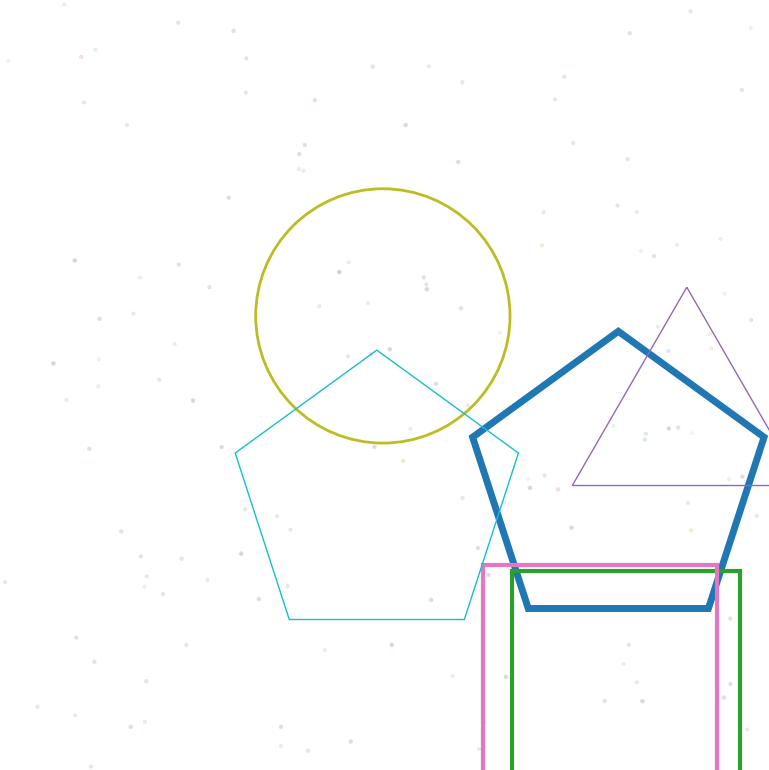[{"shape": "pentagon", "thickness": 2.5, "radius": 0.99, "center": [0.803, 0.371]}, {"shape": "square", "thickness": 1.5, "radius": 0.74, "center": [0.813, 0.11]}, {"shape": "triangle", "thickness": 0.5, "radius": 0.86, "center": [0.892, 0.455]}, {"shape": "square", "thickness": 1.5, "radius": 0.76, "center": [0.779, 0.114]}, {"shape": "circle", "thickness": 1, "radius": 0.83, "center": [0.497, 0.59]}, {"shape": "pentagon", "thickness": 0.5, "radius": 0.97, "center": [0.489, 0.352]}]